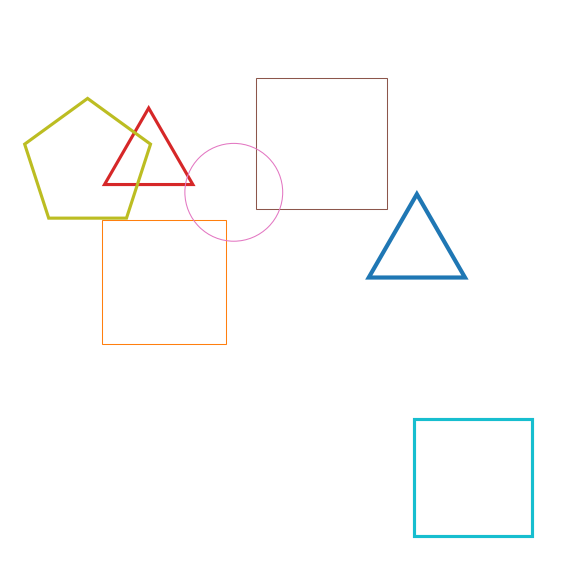[{"shape": "triangle", "thickness": 2, "radius": 0.48, "center": [0.722, 0.567]}, {"shape": "square", "thickness": 0.5, "radius": 0.54, "center": [0.284, 0.511]}, {"shape": "triangle", "thickness": 1.5, "radius": 0.44, "center": [0.257, 0.724]}, {"shape": "square", "thickness": 0.5, "radius": 0.57, "center": [0.557, 0.751]}, {"shape": "circle", "thickness": 0.5, "radius": 0.42, "center": [0.405, 0.666]}, {"shape": "pentagon", "thickness": 1.5, "radius": 0.57, "center": [0.152, 0.714]}, {"shape": "square", "thickness": 1.5, "radius": 0.51, "center": [0.819, 0.172]}]